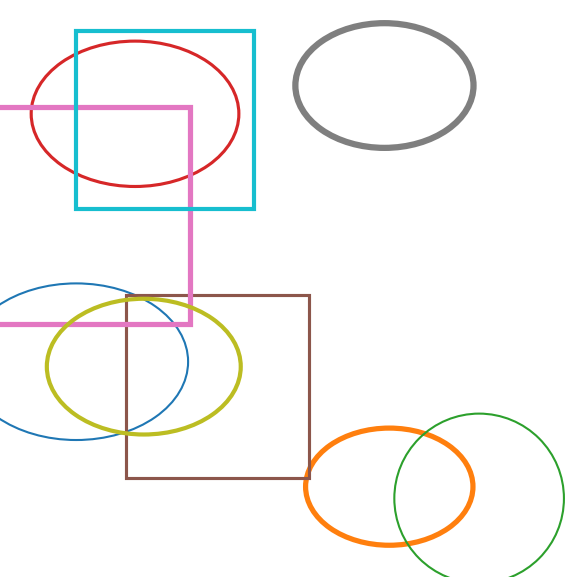[{"shape": "oval", "thickness": 1, "radius": 0.97, "center": [0.132, 0.373]}, {"shape": "oval", "thickness": 2.5, "radius": 0.72, "center": [0.674, 0.156]}, {"shape": "circle", "thickness": 1, "radius": 0.73, "center": [0.83, 0.136]}, {"shape": "oval", "thickness": 1.5, "radius": 0.9, "center": [0.234, 0.802]}, {"shape": "square", "thickness": 1.5, "radius": 0.79, "center": [0.376, 0.33]}, {"shape": "square", "thickness": 2.5, "radius": 0.94, "center": [0.141, 0.626]}, {"shape": "oval", "thickness": 3, "radius": 0.77, "center": [0.666, 0.851]}, {"shape": "oval", "thickness": 2, "radius": 0.84, "center": [0.249, 0.364]}, {"shape": "square", "thickness": 2, "radius": 0.77, "center": [0.285, 0.791]}]